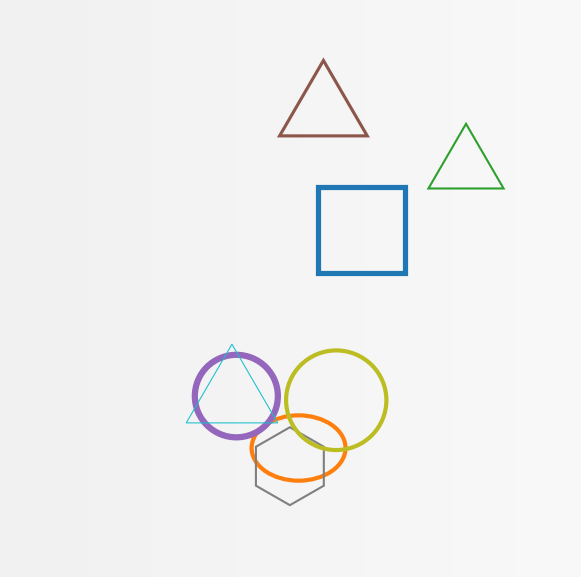[{"shape": "square", "thickness": 2.5, "radius": 0.37, "center": [0.622, 0.601]}, {"shape": "oval", "thickness": 2, "radius": 0.4, "center": [0.514, 0.223]}, {"shape": "triangle", "thickness": 1, "radius": 0.37, "center": [0.802, 0.71]}, {"shape": "circle", "thickness": 3, "radius": 0.36, "center": [0.407, 0.313]}, {"shape": "triangle", "thickness": 1.5, "radius": 0.44, "center": [0.556, 0.807]}, {"shape": "hexagon", "thickness": 1, "radius": 0.34, "center": [0.499, 0.192]}, {"shape": "circle", "thickness": 2, "radius": 0.43, "center": [0.578, 0.306]}, {"shape": "triangle", "thickness": 0.5, "radius": 0.45, "center": [0.399, 0.312]}]